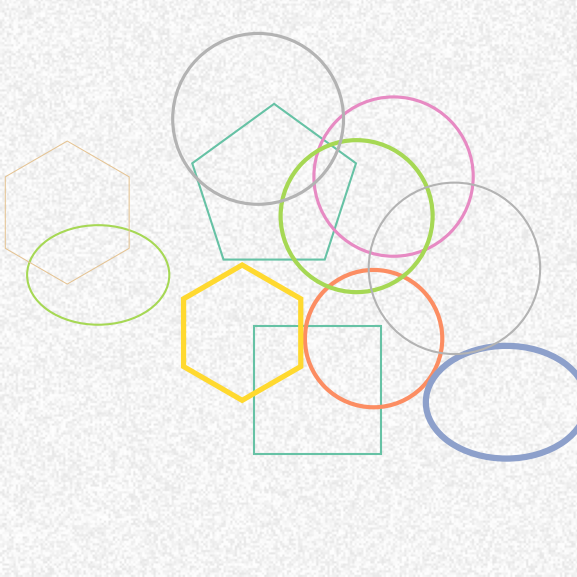[{"shape": "pentagon", "thickness": 1, "radius": 0.75, "center": [0.475, 0.67]}, {"shape": "square", "thickness": 1, "radius": 0.55, "center": [0.55, 0.324]}, {"shape": "circle", "thickness": 2, "radius": 0.59, "center": [0.647, 0.413]}, {"shape": "oval", "thickness": 3, "radius": 0.7, "center": [0.877, 0.303]}, {"shape": "circle", "thickness": 1.5, "radius": 0.69, "center": [0.681, 0.693]}, {"shape": "oval", "thickness": 1, "radius": 0.62, "center": [0.17, 0.523]}, {"shape": "circle", "thickness": 2, "radius": 0.66, "center": [0.618, 0.625]}, {"shape": "hexagon", "thickness": 2.5, "radius": 0.59, "center": [0.419, 0.423]}, {"shape": "hexagon", "thickness": 0.5, "radius": 0.62, "center": [0.116, 0.631]}, {"shape": "circle", "thickness": 1, "radius": 0.74, "center": [0.787, 0.534]}, {"shape": "circle", "thickness": 1.5, "radius": 0.74, "center": [0.447, 0.793]}]